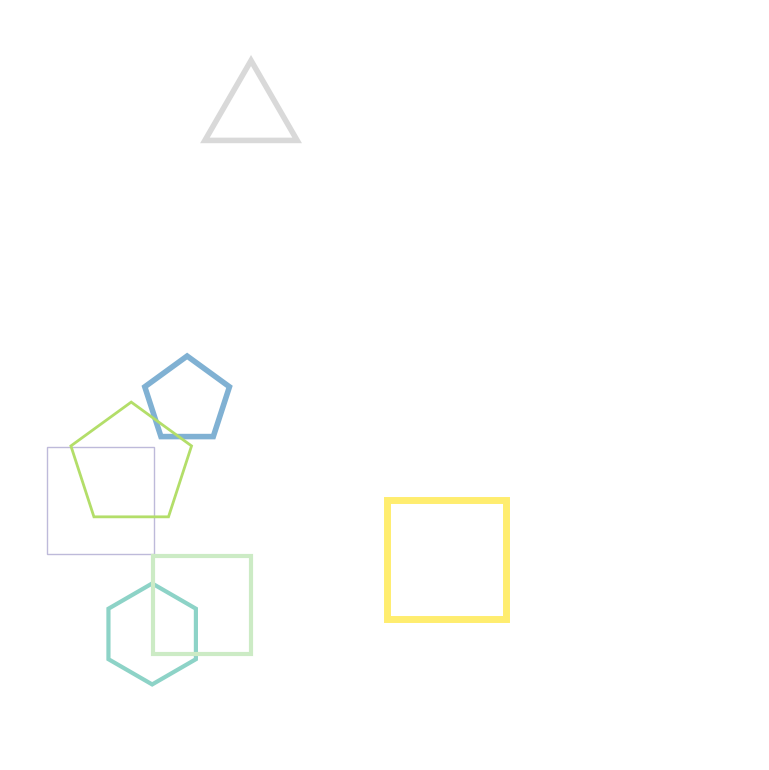[{"shape": "hexagon", "thickness": 1.5, "radius": 0.33, "center": [0.198, 0.177]}, {"shape": "square", "thickness": 0.5, "radius": 0.35, "center": [0.131, 0.35]}, {"shape": "pentagon", "thickness": 2, "radius": 0.29, "center": [0.243, 0.48]}, {"shape": "pentagon", "thickness": 1, "radius": 0.41, "center": [0.17, 0.395]}, {"shape": "triangle", "thickness": 2, "radius": 0.35, "center": [0.326, 0.852]}, {"shape": "square", "thickness": 1.5, "radius": 0.32, "center": [0.262, 0.214]}, {"shape": "square", "thickness": 2.5, "radius": 0.39, "center": [0.58, 0.273]}]